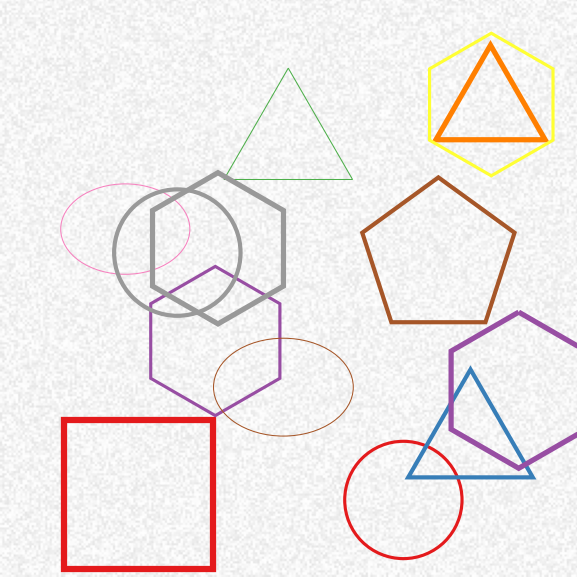[{"shape": "circle", "thickness": 1.5, "radius": 0.51, "center": [0.698, 0.133]}, {"shape": "square", "thickness": 3, "radius": 0.64, "center": [0.24, 0.143]}, {"shape": "triangle", "thickness": 2, "radius": 0.62, "center": [0.815, 0.235]}, {"shape": "triangle", "thickness": 0.5, "radius": 0.64, "center": [0.499, 0.753]}, {"shape": "hexagon", "thickness": 1.5, "radius": 0.65, "center": [0.373, 0.409]}, {"shape": "hexagon", "thickness": 2.5, "radius": 0.68, "center": [0.898, 0.323]}, {"shape": "triangle", "thickness": 2.5, "radius": 0.55, "center": [0.849, 0.812]}, {"shape": "hexagon", "thickness": 1.5, "radius": 0.62, "center": [0.851, 0.818]}, {"shape": "pentagon", "thickness": 2, "radius": 0.69, "center": [0.759, 0.553]}, {"shape": "oval", "thickness": 0.5, "radius": 0.61, "center": [0.491, 0.329]}, {"shape": "oval", "thickness": 0.5, "radius": 0.56, "center": [0.217, 0.602]}, {"shape": "hexagon", "thickness": 2.5, "radius": 0.65, "center": [0.377, 0.569]}, {"shape": "circle", "thickness": 2, "radius": 0.55, "center": [0.307, 0.562]}]